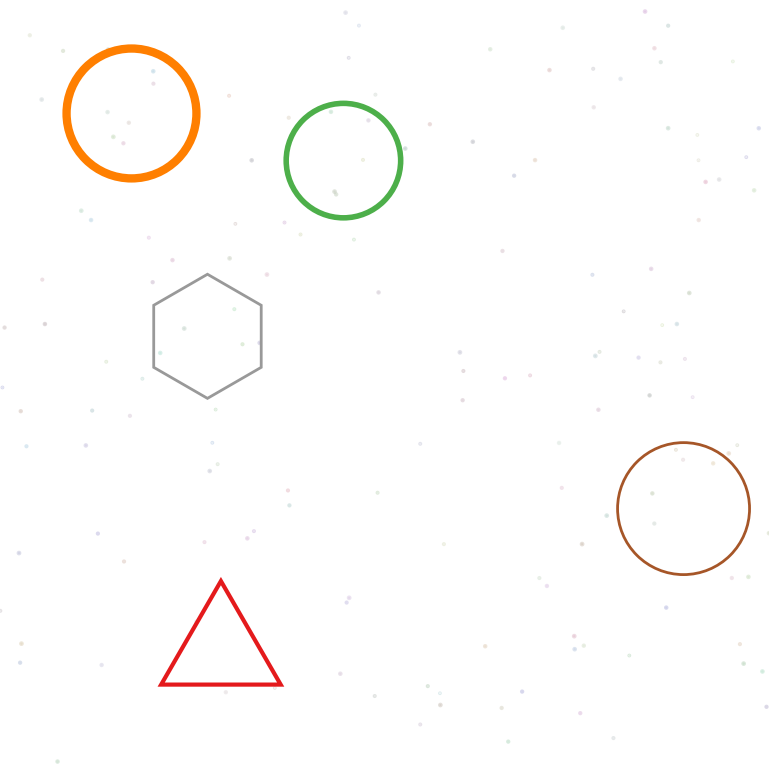[{"shape": "triangle", "thickness": 1.5, "radius": 0.45, "center": [0.287, 0.156]}, {"shape": "circle", "thickness": 2, "radius": 0.37, "center": [0.446, 0.791]}, {"shape": "circle", "thickness": 3, "radius": 0.42, "center": [0.171, 0.853]}, {"shape": "circle", "thickness": 1, "radius": 0.43, "center": [0.888, 0.339]}, {"shape": "hexagon", "thickness": 1, "radius": 0.4, "center": [0.269, 0.563]}]